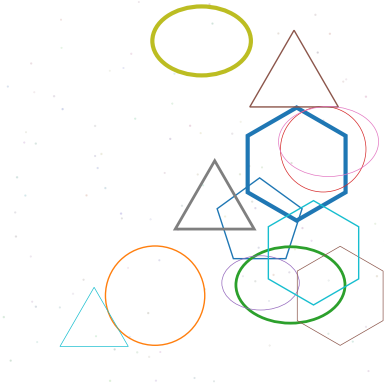[{"shape": "hexagon", "thickness": 3, "radius": 0.73, "center": [0.77, 0.574]}, {"shape": "pentagon", "thickness": 1, "radius": 0.58, "center": [0.674, 0.422]}, {"shape": "circle", "thickness": 1, "radius": 0.64, "center": [0.403, 0.232]}, {"shape": "oval", "thickness": 2, "radius": 0.71, "center": [0.754, 0.26]}, {"shape": "circle", "thickness": 0.5, "radius": 0.56, "center": [0.84, 0.612]}, {"shape": "oval", "thickness": 0.5, "radius": 0.5, "center": [0.677, 0.265]}, {"shape": "triangle", "thickness": 1, "radius": 0.66, "center": [0.764, 0.789]}, {"shape": "hexagon", "thickness": 0.5, "radius": 0.64, "center": [0.884, 0.232]}, {"shape": "oval", "thickness": 0.5, "radius": 0.65, "center": [0.853, 0.632]}, {"shape": "triangle", "thickness": 2, "radius": 0.59, "center": [0.558, 0.464]}, {"shape": "oval", "thickness": 3, "radius": 0.64, "center": [0.524, 0.894]}, {"shape": "triangle", "thickness": 0.5, "radius": 0.51, "center": [0.244, 0.151]}, {"shape": "hexagon", "thickness": 1, "radius": 0.68, "center": [0.814, 0.343]}]